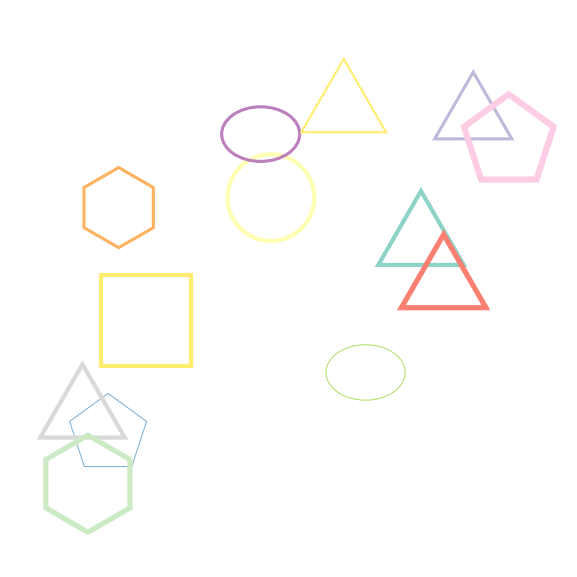[{"shape": "triangle", "thickness": 2, "radius": 0.43, "center": [0.729, 0.583]}, {"shape": "circle", "thickness": 2, "radius": 0.38, "center": [0.469, 0.657]}, {"shape": "triangle", "thickness": 1.5, "radius": 0.39, "center": [0.819, 0.797]}, {"shape": "triangle", "thickness": 2.5, "radius": 0.42, "center": [0.768, 0.509]}, {"shape": "pentagon", "thickness": 0.5, "radius": 0.35, "center": [0.187, 0.248]}, {"shape": "hexagon", "thickness": 1.5, "radius": 0.35, "center": [0.206, 0.64]}, {"shape": "oval", "thickness": 0.5, "radius": 0.34, "center": [0.633, 0.354]}, {"shape": "pentagon", "thickness": 3, "radius": 0.41, "center": [0.881, 0.754]}, {"shape": "triangle", "thickness": 2, "radius": 0.42, "center": [0.143, 0.284]}, {"shape": "oval", "thickness": 1.5, "radius": 0.34, "center": [0.451, 0.767]}, {"shape": "hexagon", "thickness": 2.5, "radius": 0.42, "center": [0.152, 0.161]}, {"shape": "triangle", "thickness": 1, "radius": 0.42, "center": [0.595, 0.813]}, {"shape": "square", "thickness": 2, "radius": 0.39, "center": [0.253, 0.444]}]